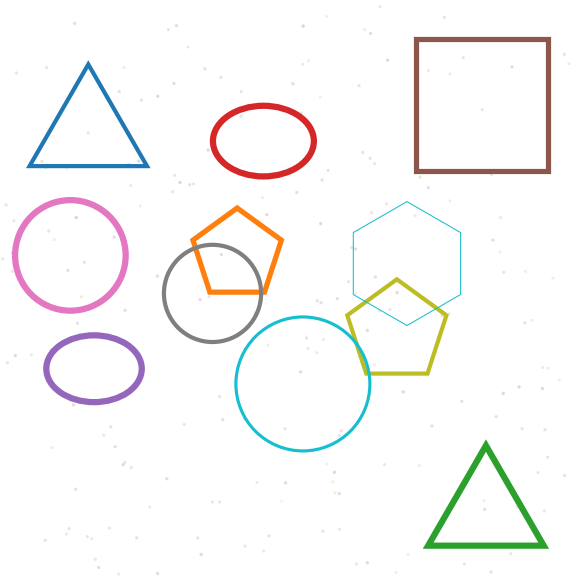[{"shape": "triangle", "thickness": 2, "radius": 0.59, "center": [0.153, 0.77]}, {"shape": "pentagon", "thickness": 2.5, "radius": 0.4, "center": [0.411, 0.558]}, {"shape": "triangle", "thickness": 3, "radius": 0.58, "center": [0.841, 0.112]}, {"shape": "oval", "thickness": 3, "radius": 0.44, "center": [0.456, 0.755]}, {"shape": "oval", "thickness": 3, "radius": 0.41, "center": [0.163, 0.361]}, {"shape": "square", "thickness": 2.5, "radius": 0.57, "center": [0.834, 0.817]}, {"shape": "circle", "thickness": 3, "radius": 0.48, "center": [0.122, 0.557]}, {"shape": "circle", "thickness": 2, "radius": 0.42, "center": [0.368, 0.491]}, {"shape": "pentagon", "thickness": 2, "radius": 0.45, "center": [0.687, 0.425]}, {"shape": "circle", "thickness": 1.5, "radius": 0.58, "center": [0.524, 0.334]}, {"shape": "hexagon", "thickness": 0.5, "radius": 0.54, "center": [0.705, 0.543]}]